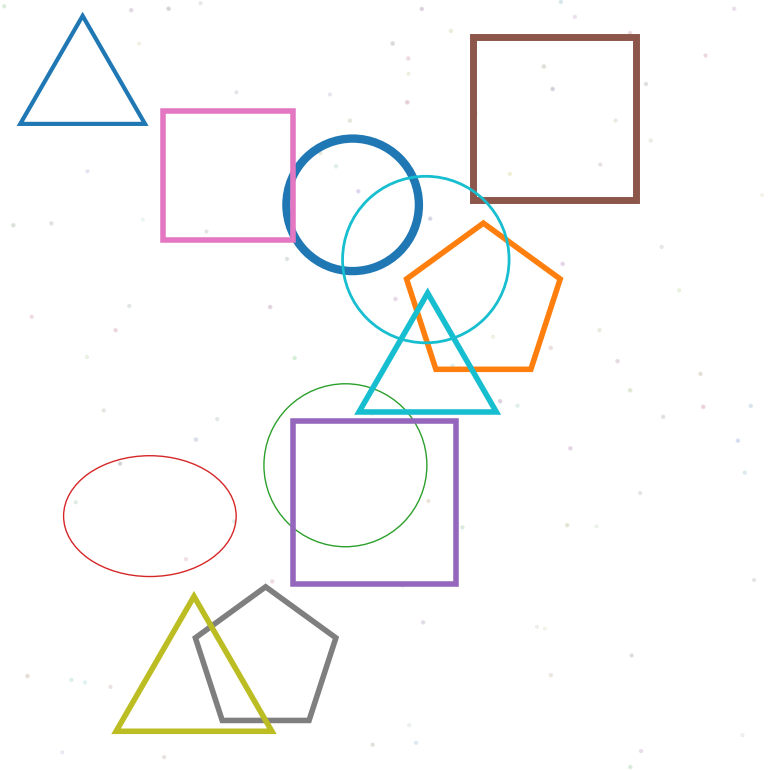[{"shape": "circle", "thickness": 3, "radius": 0.43, "center": [0.458, 0.734]}, {"shape": "triangle", "thickness": 1.5, "radius": 0.47, "center": [0.107, 0.886]}, {"shape": "pentagon", "thickness": 2, "radius": 0.52, "center": [0.628, 0.605]}, {"shape": "circle", "thickness": 0.5, "radius": 0.53, "center": [0.449, 0.396]}, {"shape": "oval", "thickness": 0.5, "radius": 0.56, "center": [0.195, 0.33]}, {"shape": "square", "thickness": 2, "radius": 0.53, "center": [0.487, 0.348]}, {"shape": "square", "thickness": 2.5, "radius": 0.53, "center": [0.72, 0.846]}, {"shape": "square", "thickness": 2, "radius": 0.42, "center": [0.296, 0.772]}, {"shape": "pentagon", "thickness": 2, "radius": 0.48, "center": [0.345, 0.142]}, {"shape": "triangle", "thickness": 2, "radius": 0.58, "center": [0.252, 0.109]}, {"shape": "circle", "thickness": 1, "radius": 0.54, "center": [0.553, 0.663]}, {"shape": "triangle", "thickness": 2, "radius": 0.52, "center": [0.555, 0.516]}]